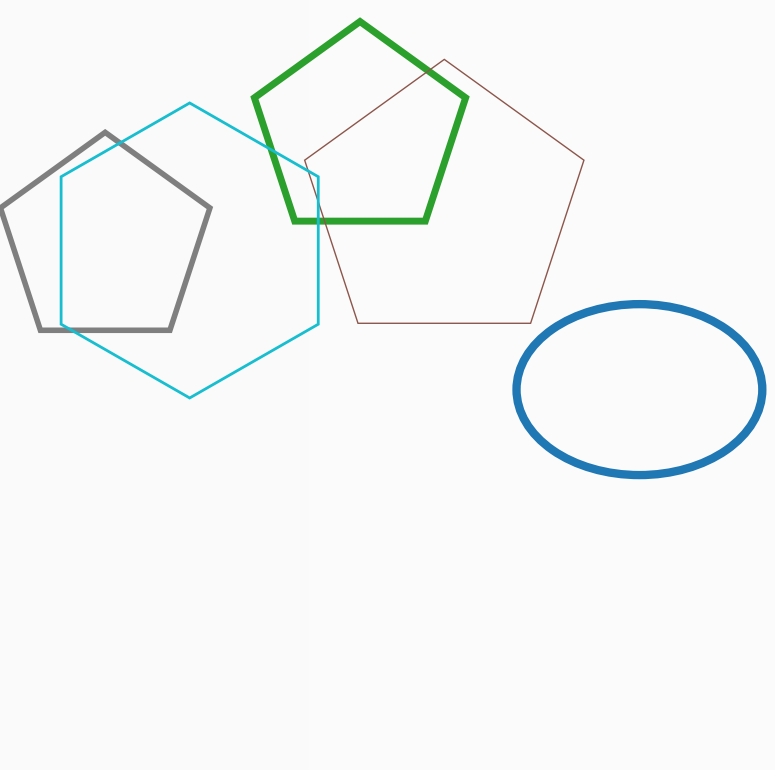[{"shape": "oval", "thickness": 3, "radius": 0.79, "center": [0.825, 0.494]}, {"shape": "pentagon", "thickness": 2.5, "radius": 0.72, "center": [0.465, 0.829]}, {"shape": "pentagon", "thickness": 0.5, "radius": 0.95, "center": [0.573, 0.733]}, {"shape": "pentagon", "thickness": 2, "radius": 0.71, "center": [0.136, 0.686]}, {"shape": "hexagon", "thickness": 1, "radius": 0.96, "center": [0.245, 0.675]}]